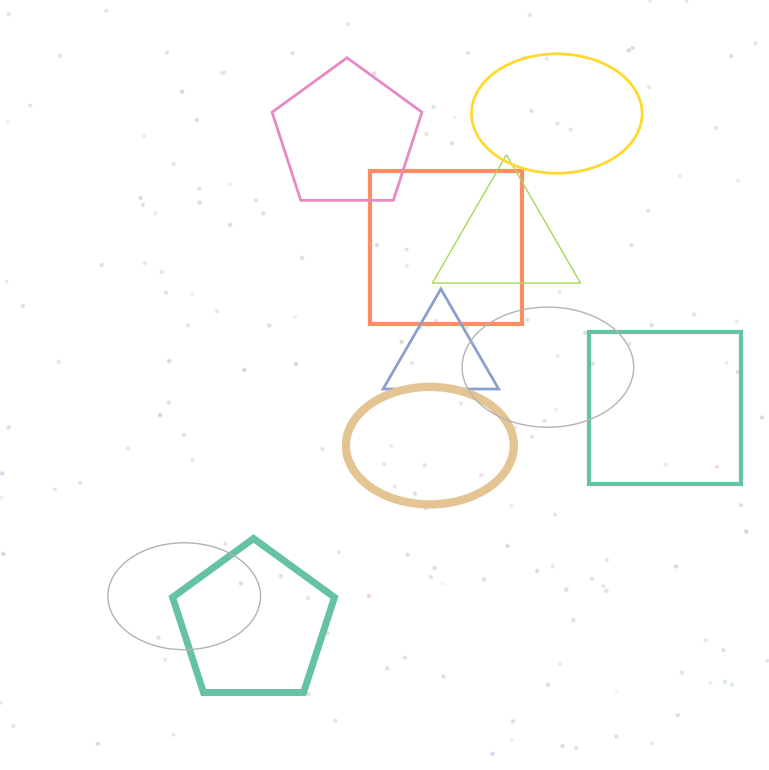[{"shape": "square", "thickness": 1.5, "radius": 0.49, "center": [0.864, 0.47]}, {"shape": "pentagon", "thickness": 2.5, "radius": 0.55, "center": [0.329, 0.19]}, {"shape": "square", "thickness": 1.5, "radius": 0.49, "center": [0.579, 0.679]}, {"shape": "triangle", "thickness": 1, "radius": 0.43, "center": [0.573, 0.538]}, {"shape": "pentagon", "thickness": 1, "radius": 0.51, "center": [0.451, 0.823]}, {"shape": "triangle", "thickness": 0.5, "radius": 0.56, "center": [0.658, 0.688]}, {"shape": "oval", "thickness": 1, "radius": 0.55, "center": [0.723, 0.853]}, {"shape": "oval", "thickness": 3, "radius": 0.55, "center": [0.558, 0.421]}, {"shape": "oval", "thickness": 0.5, "radius": 0.56, "center": [0.712, 0.523]}, {"shape": "oval", "thickness": 0.5, "radius": 0.5, "center": [0.239, 0.226]}]